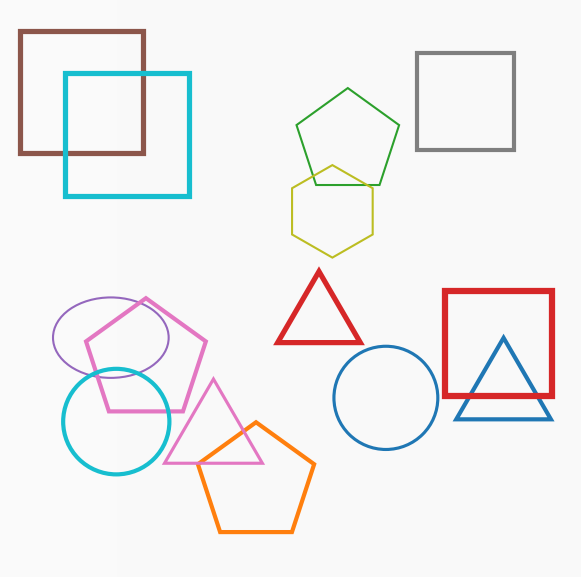[{"shape": "triangle", "thickness": 2, "radius": 0.47, "center": [0.866, 0.32]}, {"shape": "circle", "thickness": 1.5, "radius": 0.45, "center": [0.664, 0.31]}, {"shape": "pentagon", "thickness": 2, "radius": 0.53, "center": [0.44, 0.163]}, {"shape": "pentagon", "thickness": 1, "radius": 0.46, "center": [0.598, 0.754]}, {"shape": "triangle", "thickness": 2.5, "radius": 0.41, "center": [0.549, 0.447]}, {"shape": "square", "thickness": 3, "radius": 0.46, "center": [0.858, 0.405]}, {"shape": "oval", "thickness": 1, "radius": 0.5, "center": [0.191, 0.414]}, {"shape": "square", "thickness": 2.5, "radius": 0.53, "center": [0.14, 0.839]}, {"shape": "pentagon", "thickness": 2, "radius": 0.54, "center": [0.251, 0.374]}, {"shape": "triangle", "thickness": 1.5, "radius": 0.49, "center": [0.367, 0.246]}, {"shape": "square", "thickness": 2, "radius": 0.42, "center": [0.801, 0.823]}, {"shape": "hexagon", "thickness": 1, "radius": 0.4, "center": [0.572, 0.633]}, {"shape": "circle", "thickness": 2, "radius": 0.46, "center": [0.2, 0.269]}, {"shape": "square", "thickness": 2.5, "radius": 0.53, "center": [0.218, 0.766]}]